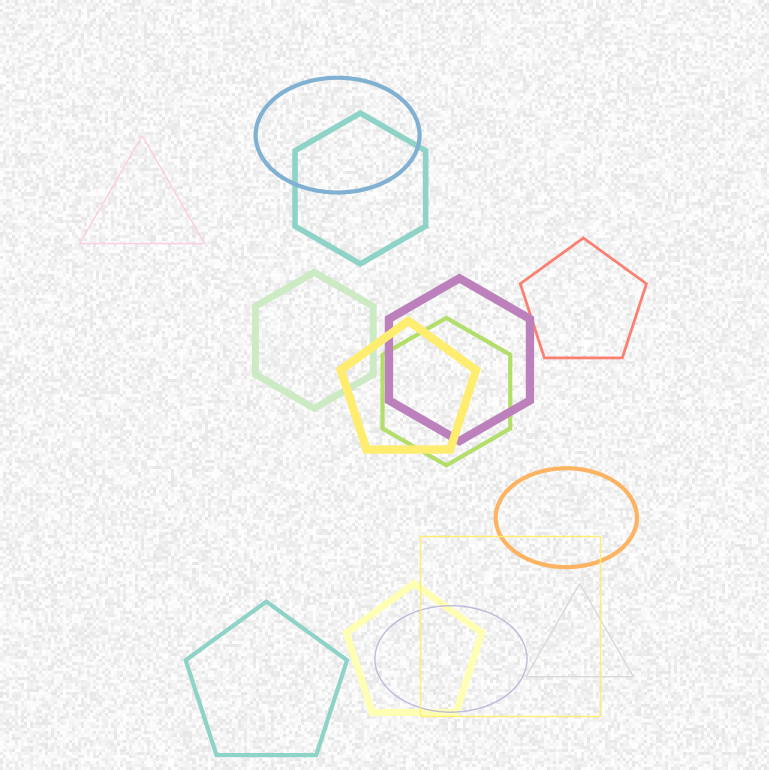[{"shape": "hexagon", "thickness": 2, "radius": 0.49, "center": [0.468, 0.755]}, {"shape": "pentagon", "thickness": 1.5, "radius": 0.55, "center": [0.346, 0.109]}, {"shape": "pentagon", "thickness": 2.5, "radius": 0.46, "center": [0.538, 0.15]}, {"shape": "oval", "thickness": 0.5, "radius": 0.49, "center": [0.586, 0.144]}, {"shape": "pentagon", "thickness": 1, "radius": 0.43, "center": [0.758, 0.605]}, {"shape": "oval", "thickness": 1.5, "radius": 0.53, "center": [0.438, 0.825]}, {"shape": "oval", "thickness": 1.5, "radius": 0.46, "center": [0.735, 0.328]}, {"shape": "hexagon", "thickness": 1.5, "radius": 0.48, "center": [0.58, 0.491]}, {"shape": "triangle", "thickness": 0.5, "radius": 0.47, "center": [0.185, 0.73]}, {"shape": "triangle", "thickness": 0.5, "radius": 0.4, "center": [0.753, 0.161]}, {"shape": "hexagon", "thickness": 3, "radius": 0.53, "center": [0.597, 0.533]}, {"shape": "hexagon", "thickness": 2.5, "radius": 0.44, "center": [0.408, 0.558]}, {"shape": "pentagon", "thickness": 3, "radius": 0.46, "center": [0.53, 0.491]}, {"shape": "square", "thickness": 0.5, "radius": 0.58, "center": [0.663, 0.187]}]